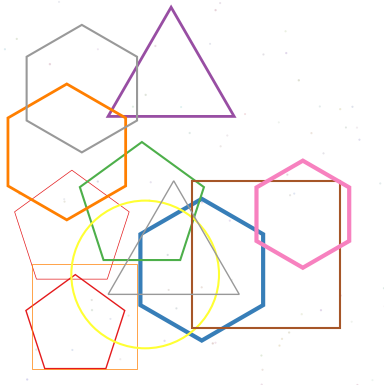[{"shape": "pentagon", "thickness": 0.5, "radius": 0.78, "center": [0.187, 0.402]}, {"shape": "pentagon", "thickness": 1, "radius": 0.67, "center": [0.196, 0.152]}, {"shape": "hexagon", "thickness": 3, "radius": 0.92, "center": [0.524, 0.3]}, {"shape": "pentagon", "thickness": 1.5, "radius": 0.85, "center": [0.369, 0.462]}, {"shape": "triangle", "thickness": 2, "radius": 0.95, "center": [0.444, 0.792]}, {"shape": "square", "thickness": 0.5, "radius": 0.68, "center": [0.22, 0.178]}, {"shape": "hexagon", "thickness": 2, "radius": 0.88, "center": [0.174, 0.605]}, {"shape": "circle", "thickness": 1.5, "radius": 0.96, "center": [0.377, 0.287]}, {"shape": "square", "thickness": 1.5, "radius": 0.96, "center": [0.691, 0.339]}, {"shape": "hexagon", "thickness": 3, "radius": 0.7, "center": [0.787, 0.444]}, {"shape": "triangle", "thickness": 1, "radius": 0.98, "center": [0.451, 0.334]}, {"shape": "hexagon", "thickness": 1.5, "radius": 0.83, "center": [0.213, 0.77]}]